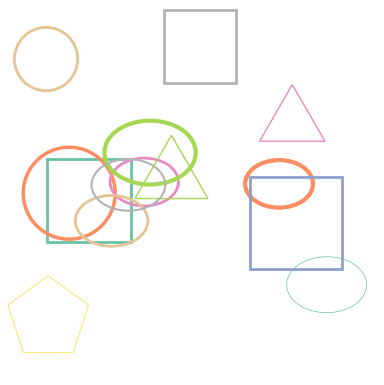[{"shape": "oval", "thickness": 0.5, "radius": 0.52, "center": [0.848, 0.261]}, {"shape": "square", "thickness": 2, "radius": 0.54, "center": [0.231, 0.479]}, {"shape": "circle", "thickness": 2.5, "radius": 0.6, "center": [0.18, 0.498]}, {"shape": "oval", "thickness": 3, "radius": 0.44, "center": [0.725, 0.522]}, {"shape": "square", "thickness": 2, "radius": 0.6, "center": [0.768, 0.421]}, {"shape": "triangle", "thickness": 1, "radius": 0.49, "center": [0.759, 0.682]}, {"shape": "oval", "thickness": 2, "radius": 0.44, "center": [0.375, 0.527]}, {"shape": "oval", "thickness": 3, "radius": 0.59, "center": [0.39, 0.604]}, {"shape": "triangle", "thickness": 1, "radius": 0.55, "center": [0.445, 0.539]}, {"shape": "pentagon", "thickness": 0.5, "radius": 0.55, "center": [0.125, 0.174]}, {"shape": "oval", "thickness": 2, "radius": 0.47, "center": [0.29, 0.426]}, {"shape": "circle", "thickness": 2, "radius": 0.41, "center": [0.12, 0.847]}, {"shape": "oval", "thickness": 1.5, "radius": 0.48, "center": [0.333, 0.52]}, {"shape": "square", "thickness": 2, "radius": 0.47, "center": [0.519, 0.879]}]